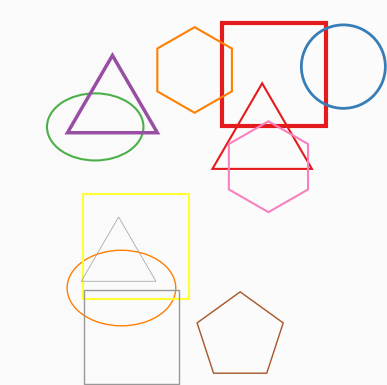[{"shape": "triangle", "thickness": 1.5, "radius": 0.74, "center": [0.677, 0.635]}, {"shape": "square", "thickness": 3, "radius": 0.67, "center": [0.708, 0.807]}, {"shape": "circle", "thickness": 2, "radius": 0.54, "center": [0.886, 0.827]}, {"shape": "oval", "thickness": 1.5, "radius": 0.62, "center": [0.246, 0.67]}, {"shape": "triangle", "thickness": 2.5, "radius": 0.67, "center": [0.29, 0.722]}, {"shape": "hexagon", "thickness": 1.5, "radius": 0.56, "center": [0.502, 0.818]}, {"shape": "oval", "thickness": 1, "radius": 0.7, "center": [0.313, 0.252]}, {"shape": "square", "thickness": 1.5, "radius": 0.68, "center": [0.352, 0.36]}, {"shape": "pentagon", "thickness": 1, "radius": 0.58, "center": [0.62, 0.125]}, {"shape": "hexagon", "thickness": 1.5, "radius": 0.59, "center": [0.693, 0.567]}, {"shape": "triangle", "thickness": 0.5, "radius": 0.56, "center": [0.306, 0.325]}, {"shape": "square", "thickness": 1, "radius": 0.61, "center": [0.338, 0.125]}]